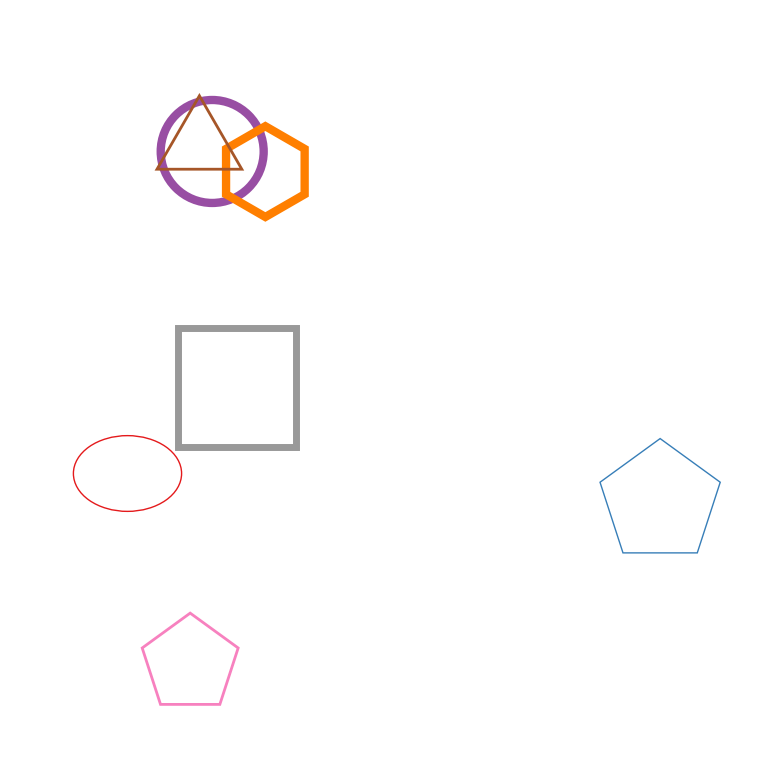[{"shape": "oval", "thickness": 0.5, "radius": 0.35, "center": [0.166, 0.385]}, {"shape": "pentagon", "thickness": 0.5, "radius": 0.41, "center": [0.857, 0.348]}, {"shape": "circle", "thickness": 3, "radius": 0.33, "center": [0.276, 0.803]}, {"shape": "hexagon", "thickness": 3, "radius": 0.29, "center": [0.345, 0.777]}, {"shape": "triangle", "thickness": 1, "radius": 0.32, "center": [0.259, 0.812]}, {"shape": "pentagon", "thickness": 1, "radius": 0.33, "center": [0.247, 0.138]}, {"shape": "square", "thickness": 2.5, "radius": 0.38, "center": [0.308, 0.497]}]